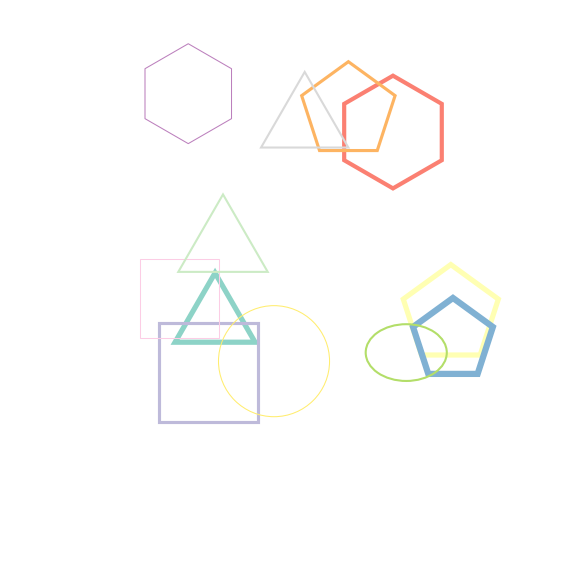[{"shape": "triangle", "thickness": 2.5, "radius": 0.4, "center": [0.372, 0.447]}, {"shape": "pentagon", "thickness": 2.5, "radius": 0.43, "center": [0.781, 0.454]}, {"shape": "square", "thickness": 1.5, "radius": 0.43, "center": [0.362, 0.354]}, {"shape": "hexagon", "thickness": 2, "radius": 0.49, "center": [0.68, 0.77]}, {"shape": "pentagon", "thickness": 3, "radius": 0.36, "center": [0.784, 0.41]}, {"shape": "pentagon", "thickness": 1.5, "radius": 0.43, "center": [0.603, 0.807]}, {"shape": "oval", "thickness": 1, "radius": 0.35, "center": [0.703, 0.389]}, {"shape": "square", "thickness": 0.5, "radius": 0.34, "center": [0.311, 0.482]}, {"shape": "triangle", "thickness": 1, "radius": 0.44, "center": [0.528, 0.787]}, {"shape": "hexagon", "thickness": 0.5, "radius": 0.43, "center": [0.326, 0.837]}, {"shape": "triangle", "thickness": 1, "radius": 0.45, "center": [0.386, 0.573]}, {"shape": "circle", "thickness": 0.5, "radius": 0.48, "center": [0.474, 0.374]}]